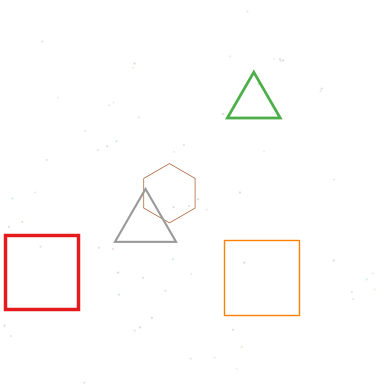[{"shape": "square", "thickness": 2.5, "radius": 0.48, "center": [0.108, 0.294]}, {"shape": "triangle", "thickness": 2, "radius": 0.4, "center": [0.659, 0.733]}, {"shape": "square", "thickness": 1, "radius": 0.49, "center": [0.679, 0.279]}, {"shape": "hexagon", "thickness": 0.5, "radius": 0.39, "center": [0.44, 0.498]}, {"shape": "triangle", "thickness": 1.5, "radius": 0.46, "center": [0.378, 0.418]}]